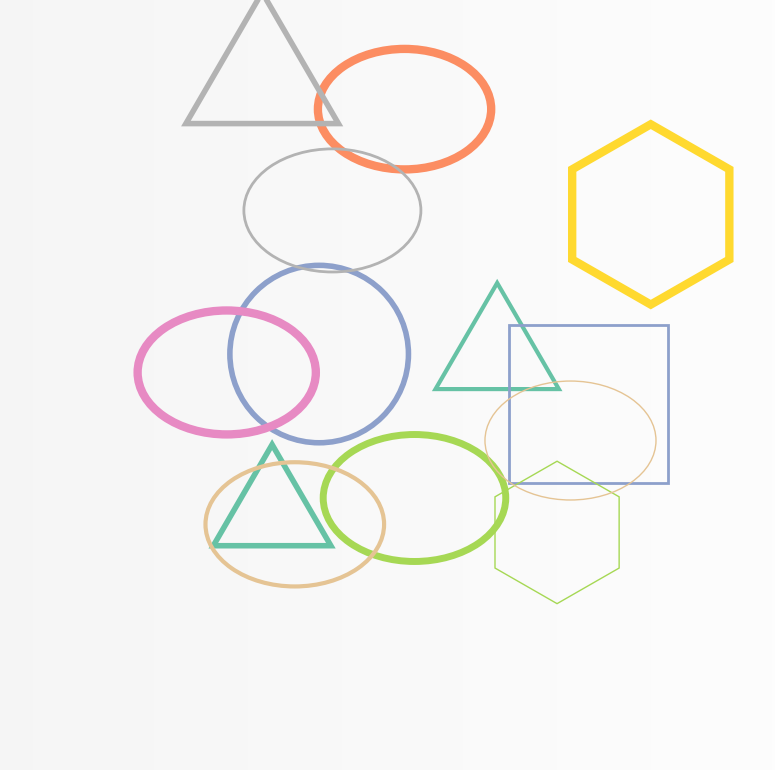[{"shape": "triangle", "thickness": 1.5, "radius": 0.46, "center": [0.642, 0.541]}, {"shape": "triangle", "thickness": 2, "radius": 0.44, "center": [0.351, 0.335]}, {"shape": "oval", "thickness": 3, "radius": 0.56, "center": [0.522, 0.858]}, {"shape": "circle", "thickness": 2, "radius": 0.58, "center": [0.412, 0.54]}, {"shape": "square", "thickness": 1, "radius": 0.51, "center": [0.759, 0.475]}, {"shape": "oval", "thickness": 3, "radius": 0.57, "center": [0.293, 0.516]}, {"shape": "hexagon", "thickness": 0.5, "radius": 0.46, "center": [0.719, 0.309]}, {"shape": "oval", "thickness": 2.5, "radius": 0.59, "center": [0.535, 0.353]}, {"shape": "hexagon", "thickness": 3, "radius": 0.59, "center": [0.84, 0.722]}, {"shape": "oval", "thickness": 1.5, "radius": 0.58, "center": [0.38, 0.319]}, {"shape": "oval", "thickness": 0.5, "radius": 0.55, "center": [0.736, 0.428]}, {"shape": "triangle", "thickness": 2, "radius": 0.57, "center": [0.338, 0.896]}, {"shape": "oval", "thickness": 1, "radius": 0.57, "center": [0.429, 0.727]}]